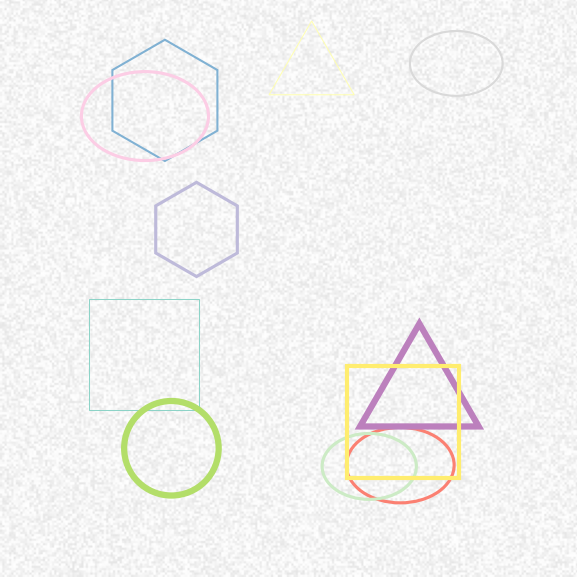[{"shape": "square", "thickness": 0.5, "radius": 0.48, "center": [0.249, 0.385]}, {"shape": "triangle", "thickness": 0.5, "radius": 0.43, "center": [0.54, 0.878]}, {"shape": "hexagon", "thickness": 1.5, "radius": 0.41, "center": [0.34, 0.602]}, {"shape": "oval", "thickness": 1.5, "radius": 0.47, "center": [0.693, 0.194]}, {"shape": "hexagon", "thickness": 1, "radius": 0.52, "center": [0.286, 0.825]}, {"shape": "circle", "thickness": 3, "radius": 0.41, "center": [0.297, 0.223]}, {"shape": "oval", "thickness": 1.5, "radius": 0.55, "center": [0.251, 0.798]}, {"shape": "oval", "thickness": 1, "radius": 0.4, "center": [0.79, 0.889]}, {"shape": "triangle", "thickness": 3, "radius": 0.59, "center": [0.726, 0.32]}, {"shape": "oval", "thickness": 1.5, "radius": 0.41, "center": [0.639, 0.191]}, {"shape": "square", "thickness": 2, "radius": 0.49, "center": [0.697, 0.268]}]